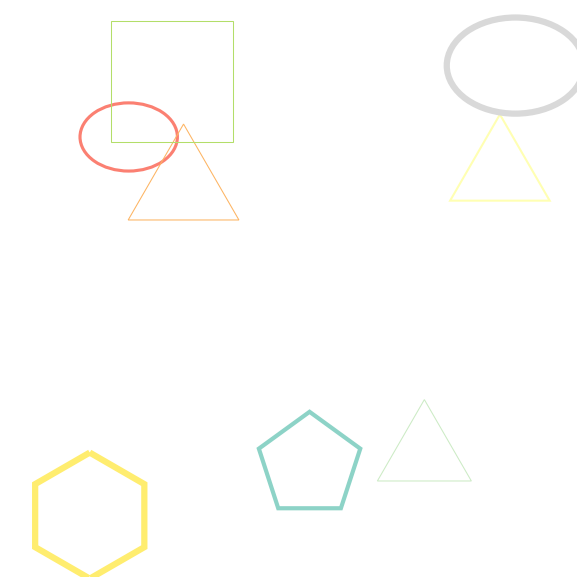[{"shape": "pentagon", "thickness": 2, "radius": 0.46, "center": [0.536, 0.194]}, {"shape": "triangle", "thickness": 1, "radius": 0.5, "center": [0.866, 0.701]}, {"shape": "oval", "thickness": 1.5, "radius": 0.42, "center": [0.223, 0.762]}, {"shape": "triangle", "thickness": 0.5, "radius": 0.55, "center": [0.318, 0.674]}, {"shape": "square", "thickness": 0.5, "radius": 0.53, "center": [0.298, 0.858]}, {"shape": "oval", "thickness": 3, "radius": 0.59, "center": [0.893, 0.886]}, {"shape": "triangle", "thickness": 0.5, "radius": 0.47, "center": [0.735, 0.213]}, {"shape": "hexagon", "thickness": 3, "radius": 0.55, "center": [0.155, 0.106]}]